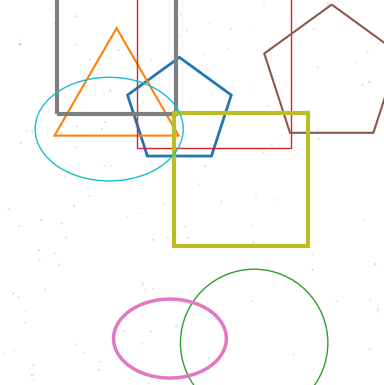[{"shape": "pentagon", "thickness": 2, "radius": 0.71, "center": [0.466, 0.709]}, {"shape": "triangle", "thickness": 1.5, "radius": 0.93, "center": [0.303, 0.741]}, {"shape": "circle", "thickness": 1, "radius": 0.96, "center": [0.66, 0.109]}, {"shape": "square", "thickness": 1, "radius": 0.99, "center": [0.556, 0.815]}, {"shape": "pentagon", "thickness": 1.5, "radius": 0.92, "center": [0.862, 0.804]}, {"shape": "oval", "thickness": 2.5, "radius": 0.73, "center": [0.441, 0.121]}, {"shape": "square", "thickness": 3, "radius": 0.77, "center": [0.302, 0.858]}, {"shape": "square", "thickness": 3, "radius": 0.87, "center": [0.626, 0.533]}, {"shape": "oval", "thickness": 1, "radius": 0.96, "center": [0.284, 0.665]}]